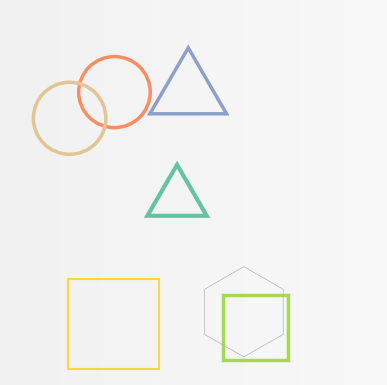[{"shape": "triangle", "thickness": 3, "radius": 0.44, "center": [0.457, 0.484]}, {"shape": "circle", "thickness": 2.5, "radius": 0.46, "center": [0.295, 0.761]}, {"shape": "triangle", "thickness": 2.5, "radius": 0.57, "center": [0.486, 0.762]}, {"shape": "square", "thickness": 2.5, "radius": 0.42, "center": [0.66, 0.15]}, {"shape": "square", "thickness": 1.5, "radius": 0.59, "center": [0.292, 0.158]}, {"shape": "circle", "thickness": 2.5, "radius": 0.47, "center": [0.18, 0.693]}, {"shape": "hexagon", "thickness": 0.5, "radius": 0.59, "center": [0.629, 0.19]}]